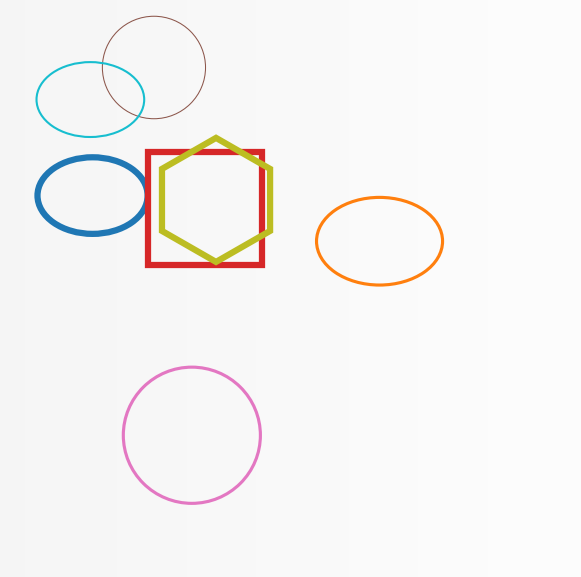[{"shape": "oval", "thickness": 3, "radius": 0.47, "center": [0.159, 0.66]}, {"shape": "oval", "thickness": 1.5, "radius": 0.54, "center": [0.653, 0.581]}, {"shape": "square", "thickness": 3, "radius": 0.49, "center": [0.352, 0.638]}, {"shape": "circle", "thickness": 0.5, "radius": 0.44, "center": [0.265, 0.882]}, {"shape": "circle", "thickness": 1.5, "radius": 0.59, "center": [0.33, 0.245]}, {"shape": "hexagon", "thickness": 3, "radius": 0.54, "center": [0.372, 0.653]}, {"shape": "oval", "thickness": 1, "radius": 0.46, "center": [0.155, 0.827]}]